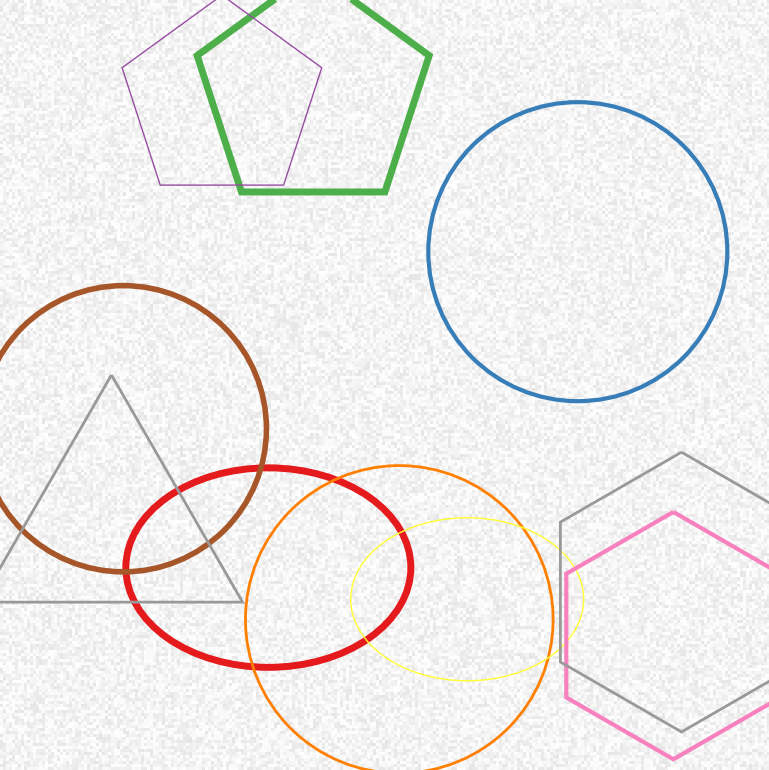[{"shape": "oval", "thickness": 2.5, "radius": 0.93, "center": [0.349, 0.263]}, {"shape": "circle", "thickness": 1.5, "radius": 0.97, "center": [0.75, 0.673]}, {"shape": "pentagon", "thickness": 2.5, "radius": 0.79, "center": [0.407, 0.879]}, {"shape": "pentagon", "thickness": 0.5, "radius": 0.68, "center": [0.288, 0.87]}, {"shape": "circle", "thickness": 1, "radius": 1.0, "center": [0.519, 0.196]}, {"shape": "oval", "thickness": 0.5, "radius": 0.76, "center": [0.607, 0.222]}, {"shape": "circle", "thickness": 2, "radius": 0.93, "center": [0.16, 0.443]}, {"shape": "hexagon", "thickness": 1.5, "radius": 0.8, "center": [0.875, 0.175]}, {"shape": "hexagon", "thickness": 1, "radius": 0.91, "center": [0.885, 0.231]}, {"shape": "triangle", "thickness": 1, "radius": 0.98, "center": [0.145, 0.316]}]